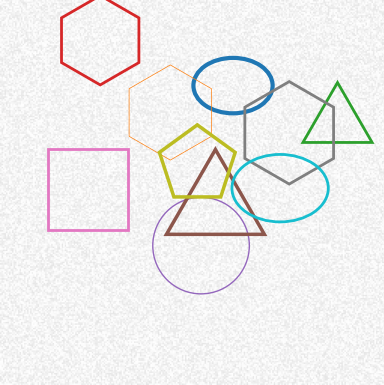[{"shape": "oval", "thickness": 3, "radius": 0.51, "center": [0.605, 0.778]}, {"shape": "hexagon", "thickness": 0.5, "radius": 0.62, "center": [0.442, 0.708]}, {"shape": "triangle", "thickness": 2, "radius": 0.52, "center": [0.877, 0.682]}, {"shape": "hexagon", "thickness": 2, "radius": 0.58, "center": [0.26, 0.896]}, {"shape": "circle", "thickness": 1, "radius": 0.63, "center": [0.522, 0.362]}, {"shape": "triangle", "thickness": 2.5, "radius": 0.73, "center": [0.56, 0.465]}, {"shape": "square", "thickness": 2, "radius": 0.52, "center": [0.229, 0.508]}, {"shape": "hexagon", "thickness": 2, "radius": 0.67, "center": [0.751, 0.655]}, {"shape": "pentagon", "thickness": 2.5, "radius": 0.52, "center": [0.512, 0.572]}, {"shape": "oval", "thickness": 2, "radius": 0.63, "center": [0.728, 0.511]}]